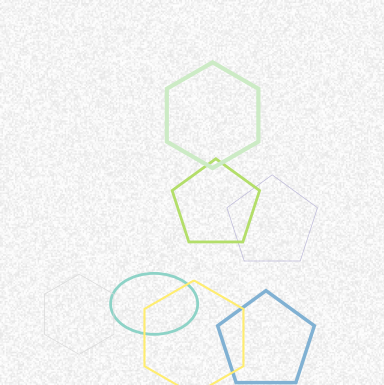[{"shape": "oval", "thickness": 2, "radius": 0.57, "center": [0.4, 0.211]}, {"shape": "pentagon", "thickness": 0.5, "radius": 0.62, "center": [0.707, 0.422]}, {"shape": "pentagon", "thickness": 2.5, "radius": 0.66, "center": [0.691, 0.113]}, {"shape": "pentagon", "thickness": 2, "radius": 0.6, "center": [0.561, 0.468]}, {"shape": "hexagon", "thickness": 0.5, "radius": 0.52, "center": [0.206, 0.184]}, {"shape": "hexagon", "thickness": 3, "radius": 0.69, "center": [0.552, 0.701]}, {"shape": "hexagon", "thickness": 1.5, "radius": 0.74, "center": [0.504, 0.123]}]